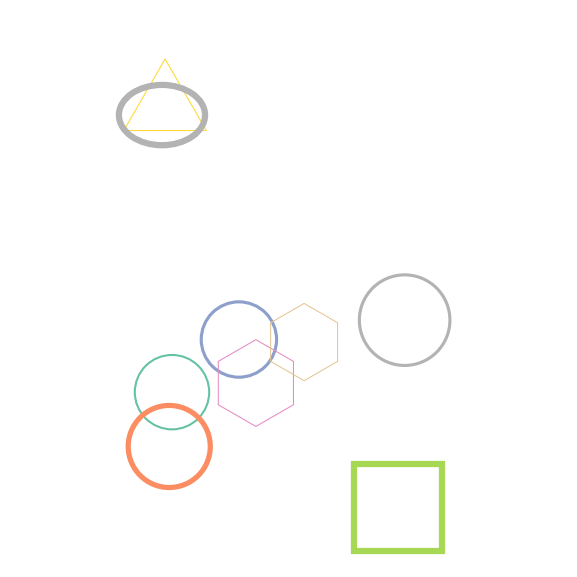[{"shape": "circle", "thickness": 1, "radius": 0.32, "center": [0.298, 0.32]}, {"shape": "circle", "thickness": 2.5, "radius": 0.36, "center": [0.293, 0.226]}, {"shape": "circle", "thickness": 1.5, "radius": 0.33, "center": [0.414, 0.411]}, {"shape": "hexagon", "thickness": 0.5, "radius": 0.38, "center": [0.443, 0.336]}, {"shape": "square", "thickness": 3, "radius": 0.38, "center": [0.689, 0.12]}, {"shape": "triangle", "thickness": 0.5, "radius": 0.41, "center": [0.286, 0.814]}, {"shape": "hexagon", "thickness": 0.5, "radius": 0.33, "center": [0.527, 0.407]}, {"shape": "circle", "thickness": 1.5, "radius": 0.39, "center": [0.701, 0.445]}, {"shape": "oval", "thickness": 3, "radius": 0.37, "center": [0.28, 0.8]}]